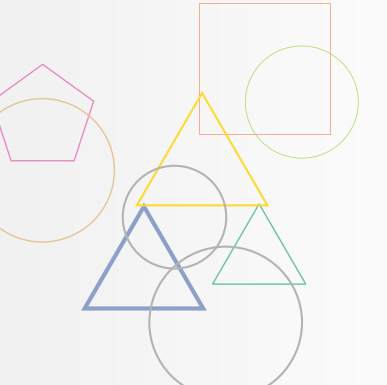[{"shape": "triangle", "thickness": 1, "radius": 0.69, "center": [0.669, 0.331]}, {"shape": "square", "thickness": 0.5, "radius": 0.85, "center": [0.683, 0.822]}, {"shape": "triangle", "thickness": 3, "radius": 0.88, "center": [0.371, 0.287]}, {"shape": "pentagon", "thickness": 1, "radius": 0.69, "center": [0.11, 0.694]}, {"shape": "circle", "thickness": 0.5, "radius": 0.73, "center": [0.779, 0.735]}, {"shape": "triangle", "thickness": 1.5, "radius": 0.97, "center": [0.522, 0.564]}, {"shape": "circle", "thickness": 1, "radius": 0.93, "center": [0.109, 0.558]}, {"shape": "circle", "thickness": 1.5, "radius": 0.99, "center": [0.582, 0.162]}, {"shape": "circle", "thickness": 1.5, "radius": 0.67, "center": [0.45, 0.436]}]